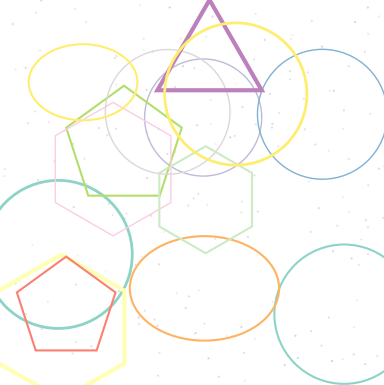[{"shape": "circle", "thickness": 1.5, "radius": 0.9, "center": [0.894, 0.184]}, {"shape": "circle", "thickness": 2, "radius": 0.96, "center": [0.151, 0.339]}, {"shape": "hexagon", "thickness": 3, "radius": 0.94, "center": [0.16, 0.151]}, {"shape": "circle", "thickness": 1, "radius": 0.76, "center": [0.528, 0.695]}, {"shape": "pentagon", "thickness": 1.5, "radius": 0.67, "center": [0.172, 0.199]}, {"shape": "circle", "thickness": 1, "radius": 0.84, "center": [0.837, 0.703]}, {"shape": "oval", "thickness": 1.5, "radius": 0.97, "center": [0.531, 0.251]}, {"shape": "pentagon", "thickness": 1.5, "radius": 0.79, "center": [0.322, 0.62]}, {"shape": "hexagon", "thickness": 1, "radius": 0.87, "center": [0.294, 0.561]}, {"shape": "circle", "thickness": 1, "radius": 0.81, "center": [0.436, 0.709]}, {"shape": "triangle", "thickness": 3, "radius": 0.78, "center": [0.544, 0.844]}, {"shape": "hexagon", "thickness": 1.5, "radius": 0.7, "center": [0.534, 0.481]}, {"shape": "circle", "thickness": 2, "radius": 0.92, "center": [0.612, 0.756]}, {"shape": "oval", "thickness": 1.5, "radius": 0.71, "center": [0.216, 0.786]}]